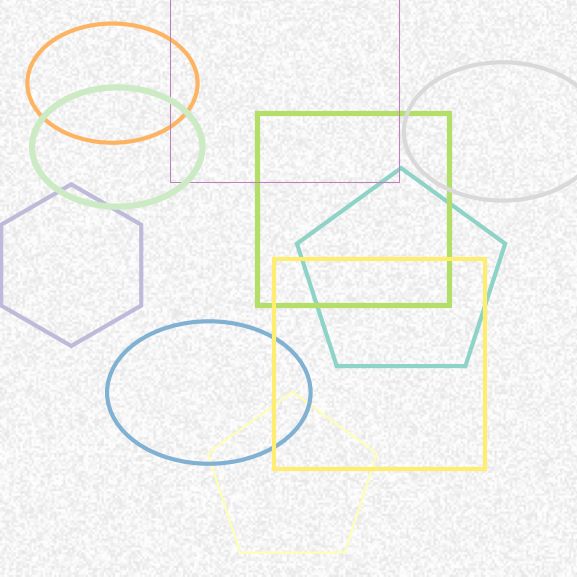[{"shape": "pentagon", "thickness": 2, "radius": 0.95, "center": [0.694, 0.519]}, {"shape": "pentagon", "thickness": 1, "radius": 0.77, "center": [0.506, 0.167]}, {"shape": "hexagon", "thickness": 2, "radius": 0.7, "center": [0.123, 0.54]}, {"shape": "oval", "thickness": 2, "radius": 0.88, "center": [0.362, 0.319]}, {"shape": "oval", "thickness": 2, "radius": 0.74, "center": [0.195, 0.855]}, {"shape": "square", "thickness": 2.5, "radius": 0.83, "center": [0.612, 0.638]}, {"shape": "oval", "thickness": 2, "radius": 0.86, "center": [0.87, 0.772]}, {"shape": "square", "thickness": 0.5, "radius": 0.99, "center": [0.492, 0.882]}, {"shape": "oval", "thickness": 3, "radius": 0.74, "center": [0.203, 0.745]}, {"shape": "square", "thickness": 2, "radius": 0.91, "center": [0.657, 0.369]}]